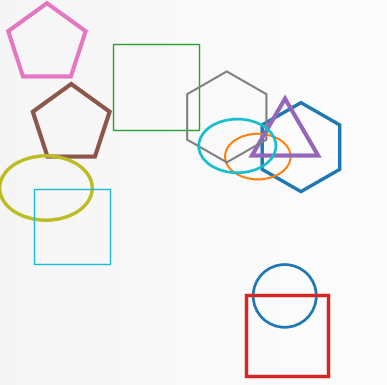[{"shape": "hexagon", "thickness": 2.5, "radius": 0.58, "center": [0.777, 0.618]}, {"shape": "circle", "thickness": 2, "radius": 0.41, "center": [0.735, 0.231]}, {"shape": "oval", "thickness": 1.5, "radius": 0.42, "center": [0.665, 0.593]}, {"shape": "square", "thickness": 1, "radius": 0.56, "center": [0.402, 0.775]}, {"shape": "square", "thickness": 2.5, "radius": 0.53, "center": [0.74, 0.128]}, {"shape": "triangle", "thickness": 3, "radius": 0.49, "center": [0.736, 0.645]}, {"shape": "pentagon", "thickness": 3, "radius": 0.52, "center": [0.184, 0.678]}, {"shape": "pentagon", "thickness": 3, "radius": 0.53, "center": [0.121, 0.887]}, {"shape": "hexagon", "thickness": 1.5, "radius": 0.59, "center": [0.585, 0.696]}, {"shape": "oval", "thickness": 2.5, "radius": 0.6, "center": [0.119, 0.512]}, {"shape": "oval", "thickness": 2, "radius": 0.5, "center": [0.613, 0.621]}, {"shape": "square", "thickness": 1, "radius": 0.49, "center": [0.186, 0.412]}]